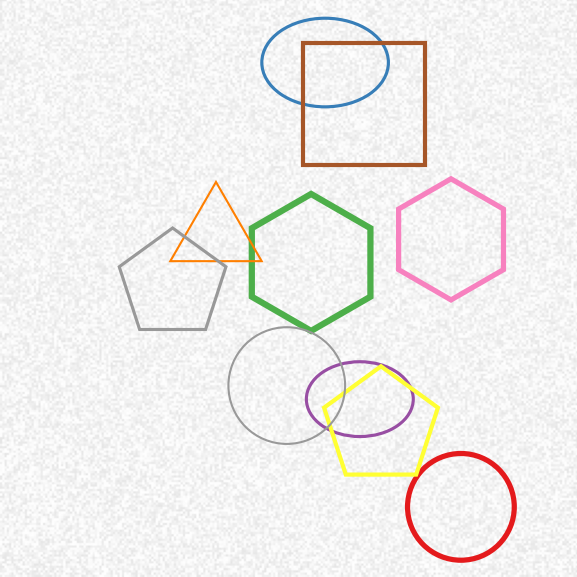[{"shape": "circle", "thickness": 2.5, "radius": 0.46, "center": [0.798, 0.121]}, {"shape": "oval", "thickness": 1.5, "radius": 0.55, "center": [0.563, 0.891]}, {"shape": "hexagon", "thickness": 3, "radius": 0.59, "center": [0.539, 0.545]}, {"shape": "oval", "thickness": 1.5, "radius": 0.46, "center": [0.623, 0.308]}, {"shape": "triangle", "thickness": 1, "radius": 0.46, "center": [0.374, 0.593]}, {"shape": "pentagon", "thickness": 2, "radius": 0.52, "center": [0.66, 0.261]}, {"shape": "square", "thickness": 2, "radius": 0.53, "center": [0.63, 0.819]}, {"shape": "hexagon", "thickness": 2.5, "radius": 0.52, "center": [0.781, 0.585]}, {"shape": "pentagon", "thickness": 1.5, "radius": 0.49, "center": [0.299, 0.507]}, {"shape": "circle", "thickness": 1, "radius": 0.51, "center": [0.497, 0.331]}]